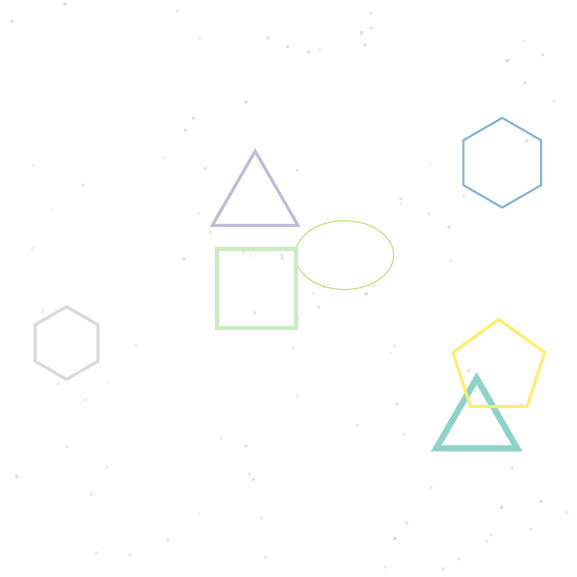[{"shape": "triangle", "thickness": 3, "radius": 0.4, "center": [0.825, 0.263]}, {"shape": "triangle", "thickness": 1.5, "radius": 0.43, "center": [0.442, 0.652]}, {"shape": "hexagon", "thickness": 1, "radius": 0.39, "center": [0.87, 0.717]}, {"shape": "oval", "thickness": 0.5, "radius": 0.43, "center": [0.596, 0.557]}, {"shape": "hexagon", "thickness": 1.5, "radius": 0.31, "center": [0.115, 0.405]}, {"shape": "square", "thickness": 2, "radius": 0.34, "center": [0.444, 0.499]}, {"shape": "pentagon", "thickness": 1.5, "radius": 0.42, "center": [0.864, 0.363]}]